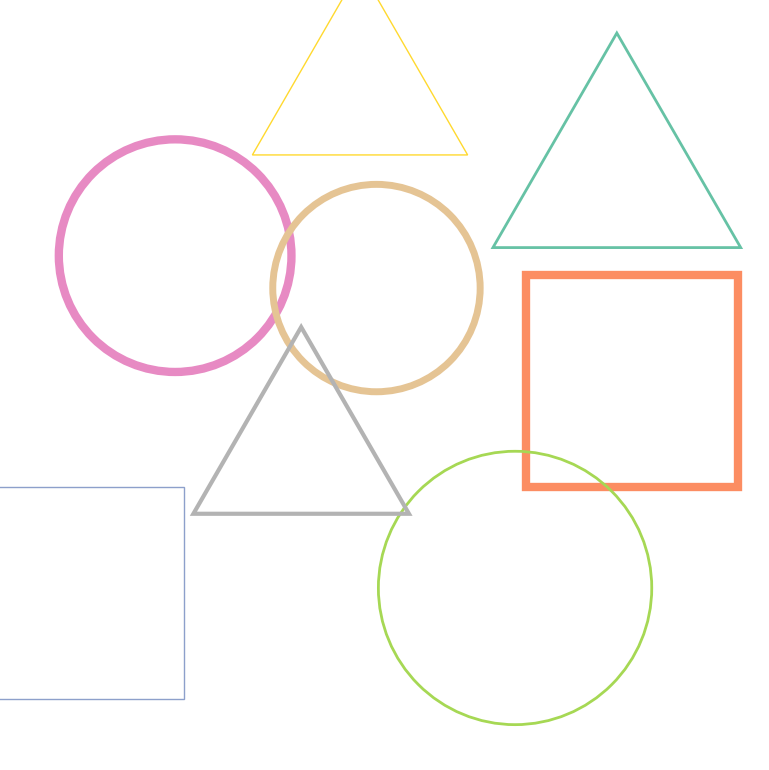[{"shape": "triangle", "thickness": 1, "radius": 0.93, "center": [0.801, 0.771]}, {"shape": "square", "thickness": 3, "radius": 0.69, "center": [0.821, 0.505]}, {"shape": "square", "thickness": 0.5, "radius": 0.69, "center": [0.102, 0.23]}, {"shape": "circle", "thickness": 3, "radius": 0.76, "center": [0.227, 0.668]}, {"shape": "circle", "thickness": 1, "radius": 0.89, "center": [0.669, 0.236]}, {"shape": "triangle", "thickness": 0.5, "radius": 0.81, "center": [0.468, 0.879]}, {"shape": "circle", "thickness": 2.5, "radius": 0.67, "center": [0.489, 0.626]}, {"shape": "triangle", "thickness": 1.5, "radius": 0.81, "center": [0.391, 0.414]}]